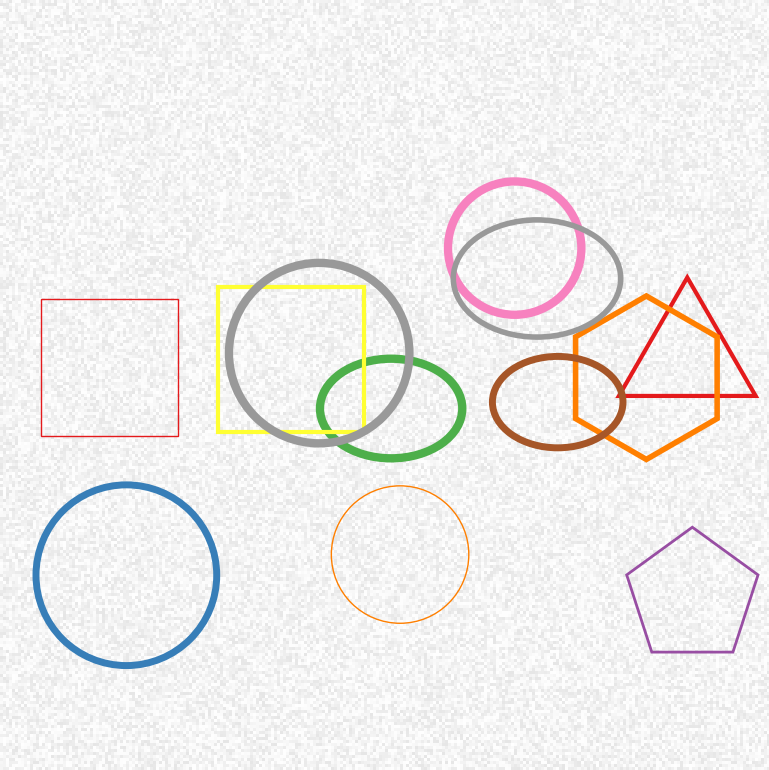[{"shape": "triangle", "thickness": 1.5, "radius": 0.51, "center": [0.893, 0.537]}, {"shape": "square", "thickness": 0.5, "radius": 0.45, "center": [0.143, 0.522]}, {"shape": "circle", "thickness": 2.5, "radius": 0.59, "center": [0.164, 0.253]}, {"shape": "oval", "thickness": 3, "radius": 0.46, "center": [0.508, 0.469]}, {"shape": "pentagon", "thickness": 1, "radius": 0.45, "center": [0.899, 0.226]}, {"shape": "circle", "thickness": 0.5, "radius": 0.45, "center": [0.52, 0.28]}, {"shape": "hexagon", "thickness": 2, "radius": 0.53, "center": [0.839, 0.509]}, {"shape": "square", "thickness": 1.5, "radius": 0.47, "center": [0.378, 0.533]}, {"shape": "oval", "thickness": 2.5, "radius": 0.42, "center": [0.724, 0.478]}, {"shape": "circle", "thickness": 3, "radius": 0.43, "center": [0.668, 0.678]}, {"shape": "circle", "thickness": 3, "radius": 0.59, "center": [0.415, 0.541]}, {"shape": "oval", "thickness": 2, "radius": 0.54, "center": [0.697, 0.638]}]